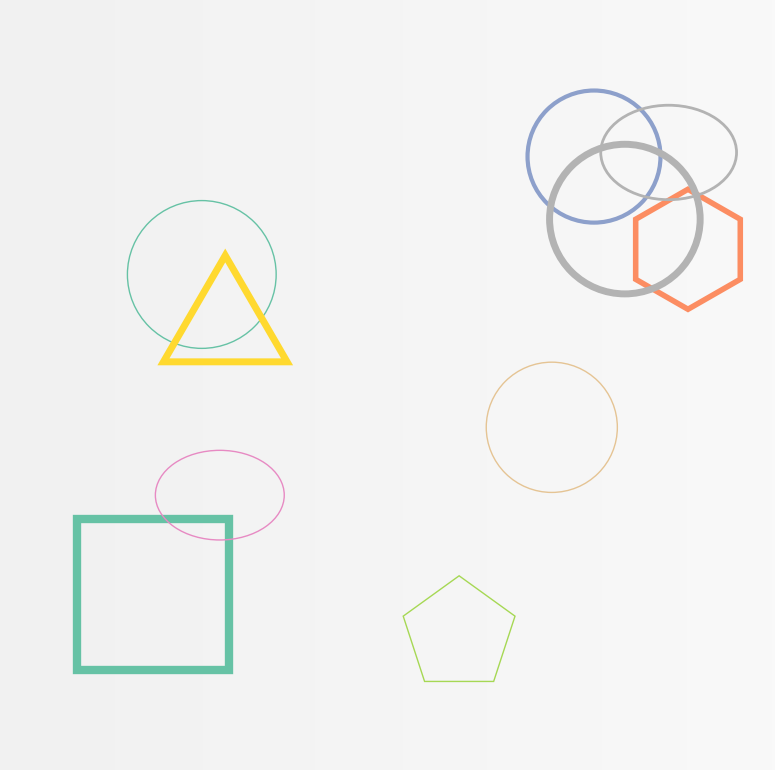[{"shape": "square", "thickness": 3, "radius": 0.49, "center": [0.197, 0.228]}, {"shape": "circle", "thickness": 0.5, "radius": 0.48, "center": [0.26, 0.644]}, {"shape": "hexagon", "thickness": 2, "radius": 0.39, "center": [0.888, 0.676]}, {"shape": "circle", "thickness": 1.5, "radius": 0.43, "center": [0.766, 0.797]}, {"shape": "oval", "thickness": 0.5, "radius": 0.42, "center": [0.284, 0.357]}, {"shape": "pentagon", "thickness": 0.5, "radius": 0.38, "center": [0.592, 0.176]}, {"shape": "triangle", "thickness": 2.5, "radius": 0.46, "center": [0.291, 0.576]}, {"shape": "circle", "thickness": 0.5, "radius": 0.42, "center": [0.712, 0.445]}, {"shape": "oval", "thickness": 1, "radius": 0.44, "center": [0.863, 0.802]}, {"shape": "circle", "thickness": 2.5, "radius": 0.49, "center": [0.806, 0.715]}]